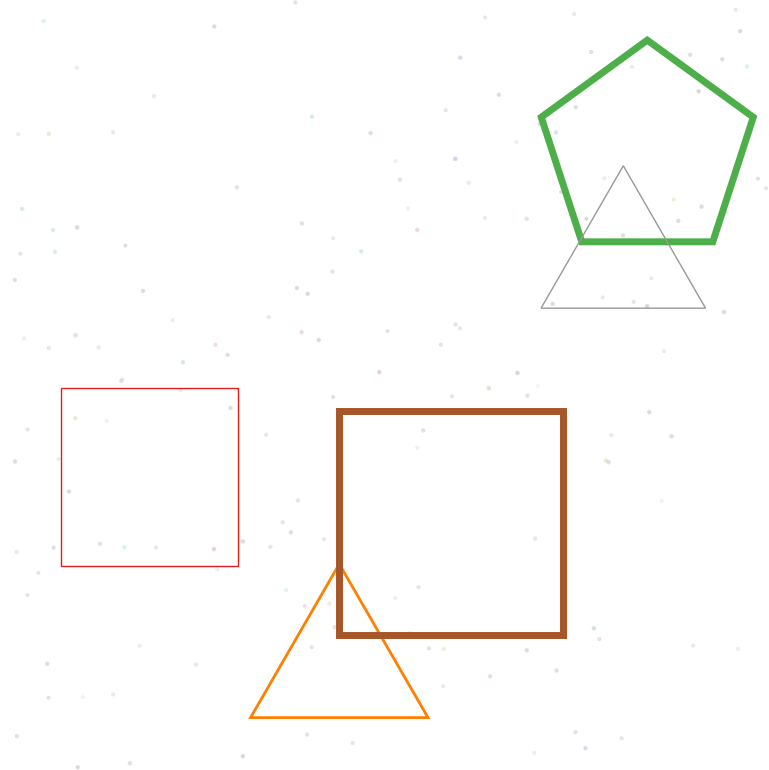[{"shape": "square", "thickness": 0.5, "radius": 0.58, "center": [0.194, 0.38]}, {"shape": "pentagon", "thickness": 2.5, "radius": 0.72, "center": [0.841, 0.803]}, {"shape": "triangle", "thickness": 1, "radius": 0.67, "center": [0.441, 0.135]}, {"shape": "square", "thickness": 2.5, "radius": 0.73, "center": [0.586, 0.32]}, {"shape": "triangle", "thickness": 0.5, "radius": 0.62, "center": [0.809, 0.661]}]